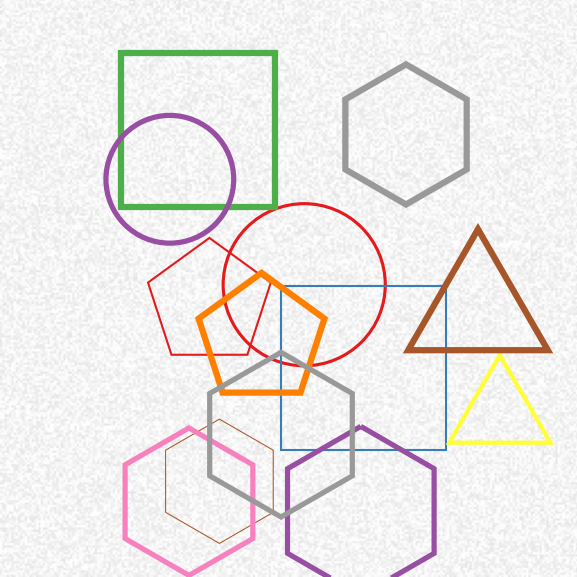[{"shape": "circle", "thickness": 1.5, "radius": 0.7, "center": [0.527, 0.506]}, {"shape": "pentagon", "thickness": 1, "radius": 0.56, "center": [0.363, 0.475]}, {"shape": "square", "thickness": 1, "radius": 0.71, "center": [0.629, 0.362]}, {"shape": "square", "thickness": 3, "radius": 0.67, "center": [0.343, 0.774]}, {"shape": "circle", "thickness": 2.5, "radius": 0.55, "center": [0.294, 0.689]}, {"shape": "hexagon", "thickness": 2.5, "radius": 0.73, "center": [0.625, 0.114]}, {"shape": "pentagon", "thickness": 3, "radius": 0.57, "center": [0.453, 0.412]}, {"shape": "triangle", "thickness": 2, "radius": 0.51, "center": [0.866, 0.283]}, {"shape": "triangle", "thickness": 3, "radius": 0.7, "center": [0.828, 0.463]}, {"shape": "hexagon", "thickness": 0.5, "radius": 0.54, "center": [0.38, 0.166]}, {"shape": "hexagon", "thickness": 2.5, "radius": 0.64, "center": [0.327, 0.13]}, {"shape": "hexagon", "thickness": 2.5, "radius": 0.71, "center": [0.487, 0.246]}, {"shape": "hexagon", "thickness": 3, "radius": 0.61, "center": [0.703, 0.766]}]